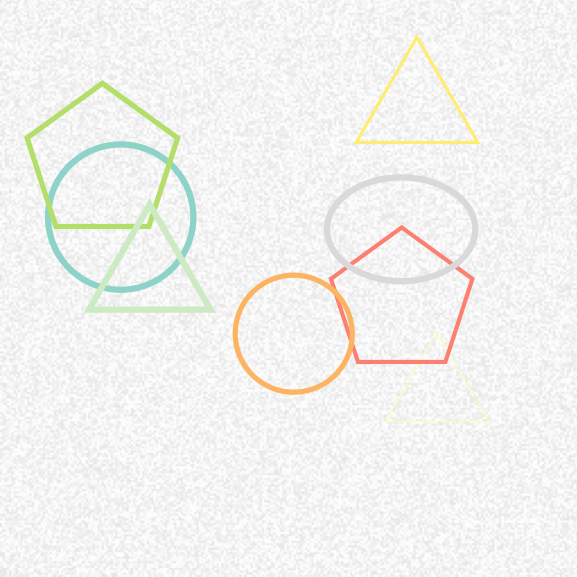[{"shape": "circle", "thickness": 3, "radius": 0.63, "center": [0.209, 0.623]}, {"shape": "triangle", "thickness": 0.5, "radius": 0.52, "center": [0.757, 0.321]}, {"shape": "pentagon", "thickness": 2, "radius": 0.64, "center": [0.696, 0.477]}, {"shape": "circle", "thickness": 2.5, "radius": 0.51, "center": [0.509, 0.421]}, {"shape": "pentagon", "thickness": 2.5, "radius": 0.69, "center": [0.177, 0.718]}, {"shape": "oval", "thickness": 3, "radius": 0.64, "center": [0.695, 0.602]}, {"shape": "triangle", "thickness": 3, "radius": 0.61, "center": [0.259, 0.524]}, {"shape": "triangle", "thickness": 1.5, "radius": 0.61, "center": [0.722, 0.813]}]